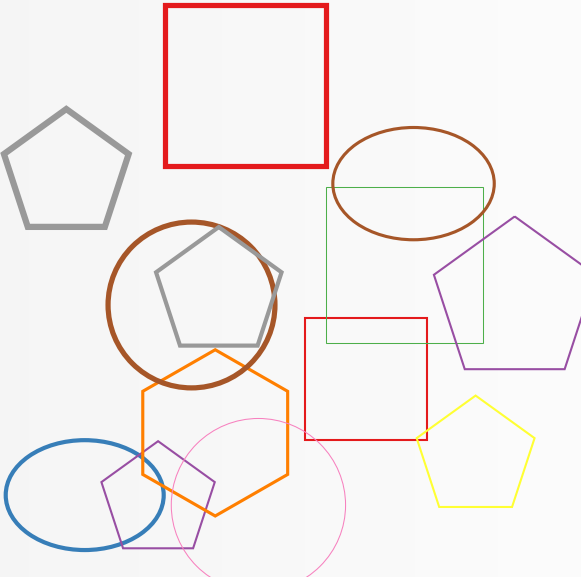[{"shape": "square", "thickness": 1, "radius": 0.52, "center": [0.63, 0.343]}, {"shape": "square", "thickness": 2.5, "radius": 0.7, "center": [0.422, 0.851]}, {"shape": "oval", "thickness": 2, "radius": 0.68, "center": [0.146, 0.142]}, {"shape": "square", "thickness": 0.5, "radius": 0.67, "center": [0.696, 0.54]}, {"shape": "pentagon", "thickness": 1, "radius": 0.73, "center": [0.886, 0.478]}, {"shape": "pentagon", "thickness": 1, "radius": 0.51, "center": [0.272, 0.133]}, {"shape": "hexagon", "thickness": 1.5, "radius": 0.72, "center": [0.37, 0.25]}, {"shape": "pentagon", "thickness": 1, "radius": 0.53, "center": [0.818, 0.208]}, {"shape": "circle", "thickness": 2.5, "radius": 0.72, "center": [0.329, 0.471]}, {"shape": "oval", "thickness": 1.5, "radius": 0.69, "center": [0.711, 0.681]}, {"shape": "circle", "thickness": 0.5, "radius": 0.75, "center": [0.445, 0.125]}, {"shape": "pentagon", "thickness": 2, "radius": 0.57, "center": [0.376, 0.493]}, {"shape": "pentagon", "thickness": 3, "radius": 0.56, "center": [0.114, 0.698]}]